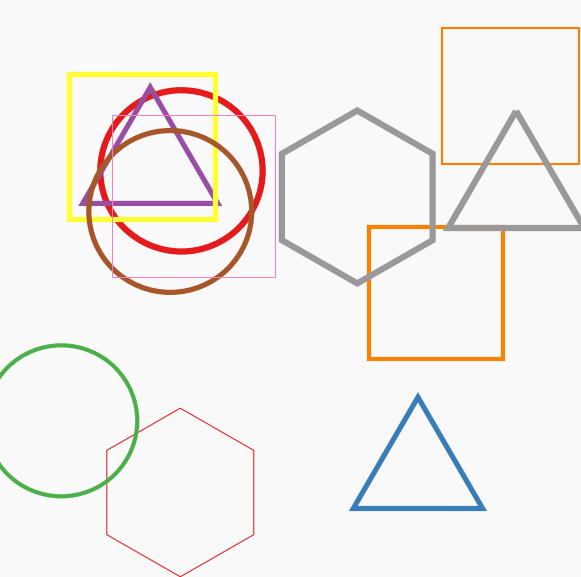[{"shape": "hexagon", "thickness": 0.5, "radius": 0.73, "center": [0.31, 0.146]}, {"shape": "circle", "thickness": 3, "radius": 0.7, "center": [0.312, 0.703]}, {"shape": "triangle", "thickness": 2.5, "radius": 0.64, "center": [0.719, 0.183]}, {"shape": "circle", "thickness": 2, "radius": 0.65, "center": [0.105, 0.27]}, {"shape": "triangle", "thickness": 2.5, "radius": 0.67, "center": [0.259, 0.714]}, {"shape": "square", "thickness": 2, "radius": 0.57, "center": [0.75, 0.492]}, {"shape": "square", "thickness": 1, "radius": 0.59, "center": [0.879, 0.833]}, {"shape": "square", "thickness": 2.5, "radius": 0.63, "center": [0.244, 0.745]}, {"shape": "circle", "thickness": 2.5, "radius": 0.7, "center": [0.293, 0.633]}, {"shape": "square", "thickness": 0.5, "radius": 0.7, "center": [0.332, 0.66]}, {"shape": "triangle", "thickness": 3, "radius": 0.68, "center": [0.888, 0.672]}, {"shape": "hexagon", "thickness": 3, "radius": 0.75, "center": [0.615, 0.658]}]